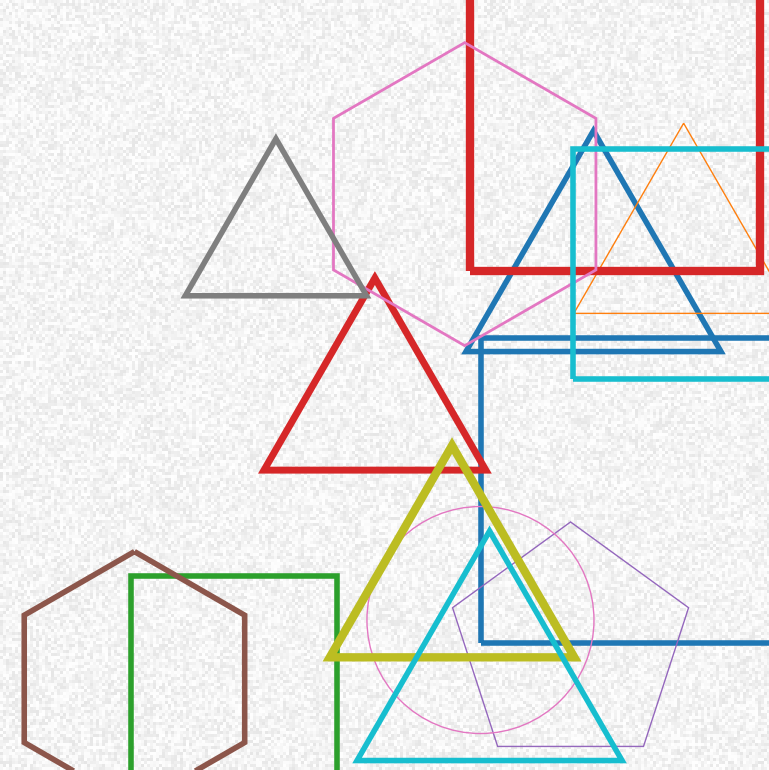[{"shape": "triangle", "thickness": 2, "radius": 0.96, "center": [0.771, 0.639]}, {"shape": "square", "thickness": 2, "radius": 0.99, "center": [0.823, 0.363]}, {"shape": "triangle", "thickness": 0.5, "radius": 0.82, "center": [0.888, 0.675]}, {"shape": "square", "thickness": 2, "radius": 0.67, "center": [0.304, 0.118]}, {"shape": "triangle", "thickness": 2.5, "radius": 0.83, "center": [0.487, 0.473]}, {"shape": "square", "thickness": 3, "radius": 0.94, "center": [0.799, 0.835]}, {"shape": "pentagon", "thickness": 0.5, "radius": 0.81, "center": [0.741, 0.161]}, {"shape": "hexagon", "thickness": 2, "radius": 0.83, "center": [0.175, 0.118]}, {"shape": "hexagon", "thickness": 1, "radius": 0.98, "center": [0.604, 0.748]}, {"shape": "circle", "thickness": 0.5, "radius": 0.74, "center": [0.624, 0.195]}, {"shape": "triangle", "thickness": 2, "radius": 0.68, "center": [0.358, 0.684]}, {"shape": "triangle", "thickness": 3, "radius": 0.92, "center": [0.587, 0.238]}, {"shape": "triangle", "thickness": 2, "radius": 0.99, "center": [0.636, 0.112]}, {"shape": "square", "thickness": 2, "radius": 0.75, "center": [0.893, 0.657]}]